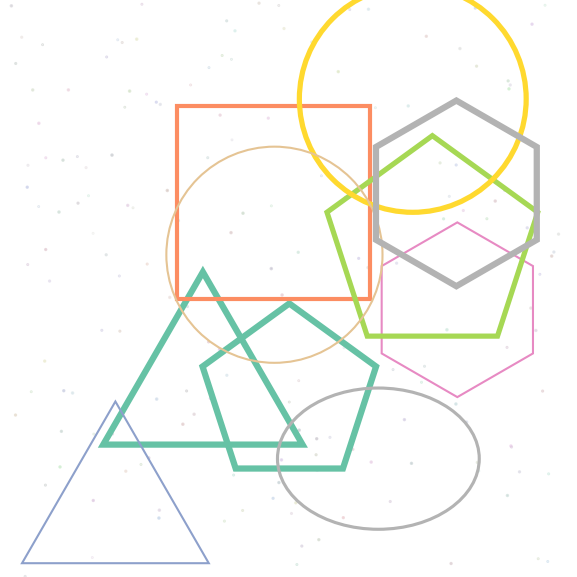[{"shape": "triangle", "thickness": 3, "radius": 1.0, "center": [0.351, 0.329]}, {"shape": "pentagon", "thickness": 3, "radius": 0.79, "center": [0.501, 0.316]}, {"shape": "square", "thickness": 2, "radius": 0.84, "center": [0.473, 0.649]}, {"shape": "triangle", "thickness": 1, "radius": 0.93, "center": [0.2, 0.117]}, {"shape": "hexagon", "thickness": 1, "radius": 0.76, "center": [0.792, 0.463]}, {"shape": "pentagon", "thickness": 2.5, "radius": 0.96, "center": [0.749, 0.572]}, {"shape": "circle", "thickness": 2.5, "radius": 0.98, "center": [0.715, 0.828]}, {"shape": "circle", "thickness": 1, "radius": 0.94, "center": [0.475, 0.558]}, {"shape": "oval", "thickness": 1.5, "radius": 0.87, "center": [0.655, 0.205]}, {"shape": "hexagon", "thickness": 3, "radius": 0.8, "center": [0.79, 0.664]}]